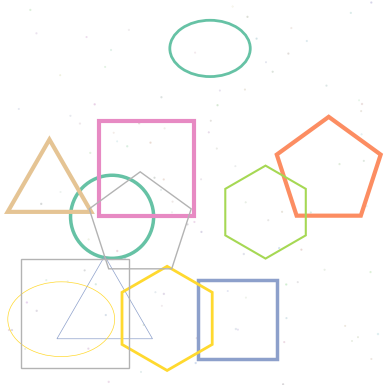[{"shape": "circle", "thickness": 2.5, "radius": 0.54, "center": [0.291, 0.437]}, {"shape": "oval", "thickness": 2, "radius": 0.52, "center": [0.546, 0.874]}, {"shape": "pentagon", "thickness": 3, "radius": 0.71, "center": [0.854, 0.555]}, {"shape": "square", "thickness": 2.5, "radius": 0.51, "center": [0.616, 0.169]}, {"shape": "triangle", "thickness": 0.5, "radius": 0.72, "center": [0.272, 0.192]}, {"shape": "square", "thickness": 3, "radius": 0.62, "center": [0.381, 0.563]}, {"shape": "hexagon", "thickness": 1.5, "radius": 0.6, "center": [0.69, 0.449]}, {"shape": "hexagon", "thickness": 2, "radius": 0.68, "center": [0.434, 0.173]}, {"shape": "oval", "thickness": 0.5, "radius": 0.69, "center": [0.159, 0.171]}, {"shape": "triangle", "thickness": 3, "radius": 0.63, "center": [0.128, 0.512]}, {"shape": "pentagon", "thickness": 1, "radius": 0.7, "center": [0.364, 0.414]}, {"shape": "square", "thickness": 1, "radius": 0.7, "center": [0.195, 0.186]}]